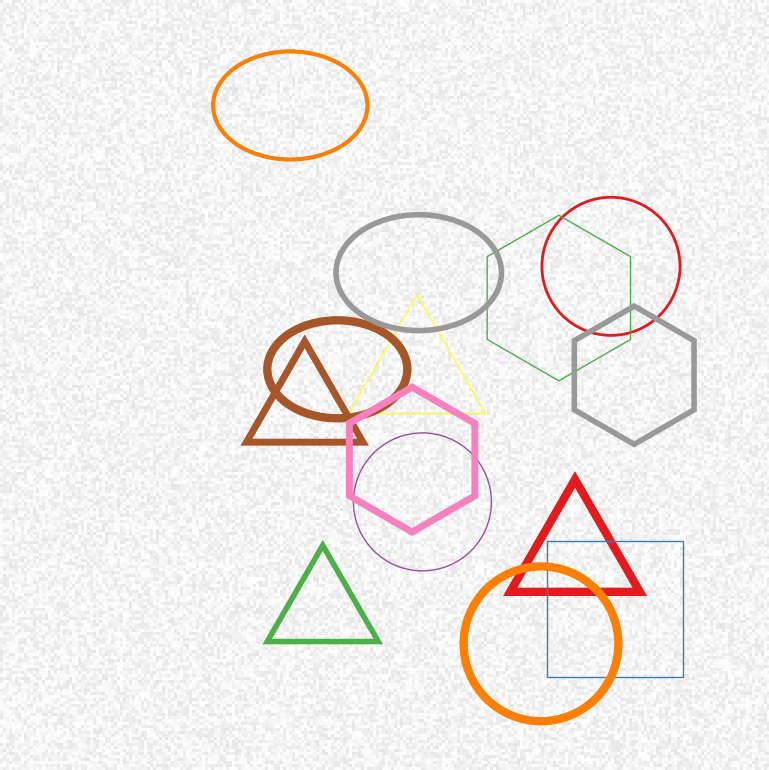[{"shape": "circle", "thickness": 1, "radius": 0.45, "center": [0.793, 0.654]}, {"shape": "triangle", "thickness": 3, "radius": 0.49, "center": [0.747, 0.28]}, {"shape": "square", "thickness": 0.5, "radius": 0.44, "center": [0.799, 0.209]}, {"shape": "hexagon", "thickness": 0.5, "radius": 0.54, "center": [0.726, 0.613]}, {"shape": "triangle", "thickness": 2, "radius": 0.42, "center": [0.419, 0.208]}, {"shape": "circle", "thickness": 0.5, "radius": 0.45, "center": [0.549, 0.348]}, {"shape": "oval", "thickness": 1.5, "radius": 0.5, "center": [0.377, 0.863]}, {"shape": "circle", "thickness": 3, "radius": 0.5, "center": [0.703, 0.164]}, {"shape": "triangle", "thickness": 0.5, "radius": 0.51, "center": [0.542, 0.514]}, {"shape": "oval", "thickness": 3, "radius": 0.45, "center": [0.438, 0.52]}, {"shape": "triangle", "thickness": 2.5, "radius": 0.44, "center": [0.396, 0.469]}, {"shape": "hexagon", "thickness": 2.5, "radius": 0.47, "center": [0.535, 0.403]}, {"shape": "hexagon", "thickness": 2, "radius": 0.45, "center": [0.824, 0.513]}, {"shape": "oval", "thickness": 2, "radius": 0.54, "center": [0.544, 0.646]}]